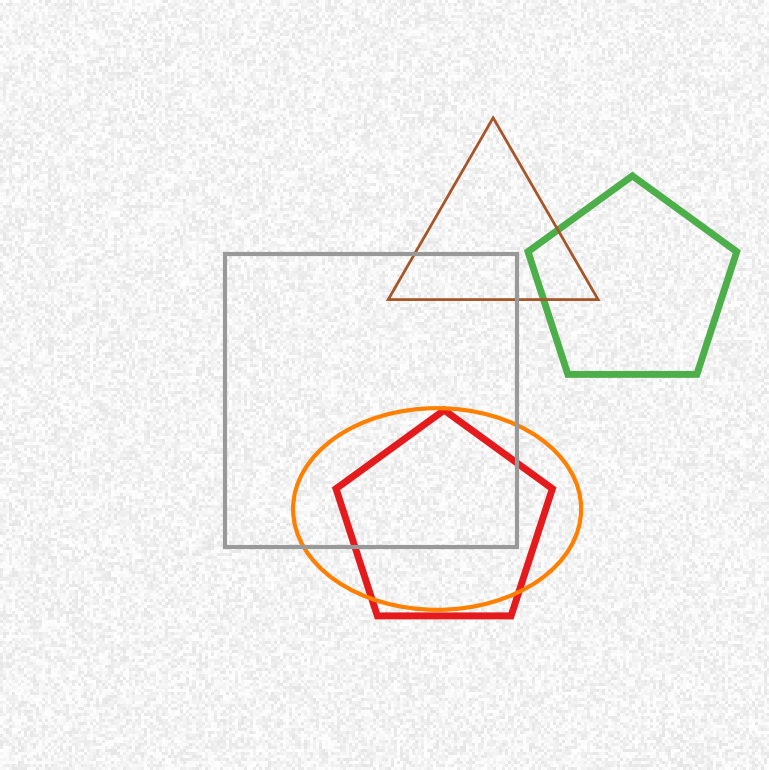[{"shape": "pentagon", "thickness": 2.5, "radius": 0.74, "center": [0.577, 0.32]}, {"shape": "pentagon", "thickness": 2.5, "radius": 0.71, "center": [0.821, 0.629]}, {"shape": "oval", "thickness": 1.5, "radius": 0.94, "center": [0.568, 0.339]}, {"shape": "triangle", "thickness": 1, "radius": 0.79, "center": [0.64, 0.69]}, {"shape": "square", "thickness": 1.5, "radius": 0.95, "center": [0.482, 0.48]}]